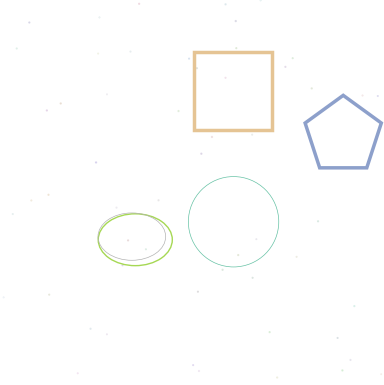[{"shape": "circle", "thickness": 0.5, "radius": 0.59, "center": [0.607, 0.424]}, {"shape": "pentagon", "thickness": 2.5, "radius": 0.52, "center": [0.891, 0.648]}, {"shape": "oval", "thickness": 1, "radius": 0.48, "center": [0.351, 0.377]}, {"shape": "square", "thickness": 2.5, "radius": 0.51, "center": [0.605, 0.764]}, {"shape": "oval", "thickness": 0.5, "radius": 0.44, "center": [0.342, 0.385]}]